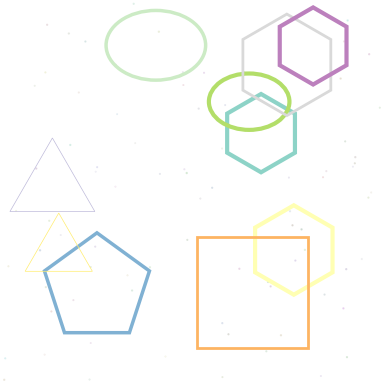[{"shape": "hexagon", "thickness": 3, "radius": 0.51, "center": [0.678, 0.654]}, {"shape": "hexagon", "thickness": 3, "radius": 0.58, "center": [0.763, 0.351]}, {"shape": "triangle", "thickness": 0.5, "radius": 0.64, "center": [0.136, 0.514]}, {"shape": "pentagon", "thickness": 2.5, "radius": 0.72, "center": [0.252, 0.252]}, {"shape": "square", "thickness": 2, "radius": 0.72, "center": [0.655, 0.241]}, {"shape": "oval", "thickness": 3, "radius": 0.52, "center": [0.647, 0.736]}, {"shape": "hexagon", "thickness": 2, "radius": 0.66, "center": [0.745, 0.832]}, {"shape": "hexagon", "thickness": 3, "radius": 0.5, "center": [0.813, 0.881]}, {"shape": "oval", "thickness": 2.5, "radius": 0.65, "center": [0.405, 0.882]}, {"shape": "triangle", "thickness": 0.5, "radius": 0.5, "center": [0.153, 0.346]}]